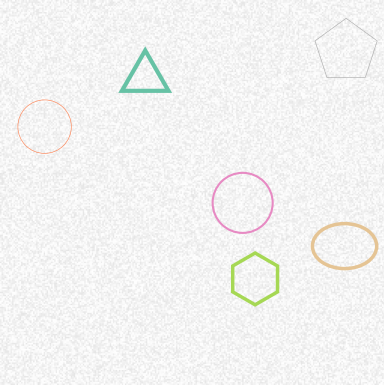[{"shape": "triangle", "thickness": 3, "radius": 0.35, "center": [0.377, 0.799]}, {"shape": "circle", "thickness": 0.5, "radius": 0.35, "center": [0.116, 0.671]}, {"shape": "circle", "thickness": 1.5, "radius": 0.39, "center": [0.63, 0.473]}, {"shape": "hexagon", "thickness": 2.5, "radius": 0.34, "center": [0.663, 0.276]}, {"shape": "oval", "thickness": 2.5, "radius": 0.42, "center": [0.895, 0.361]}, {"shape": "pentagon", "thickness": 0.5, "radius": 0.42, "center": [0.899, 0.868]}]